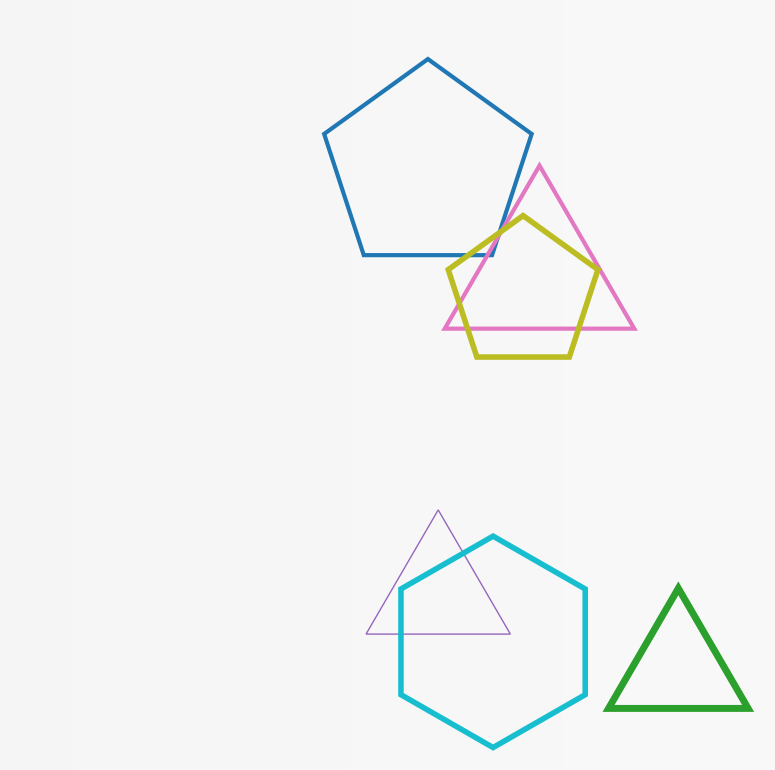[{"shape": "pentagon", "thickness": 1.5, "radius": 0.7, "center": [0.552, 0.783]}, {"shape": "triangle", "thickness": 2.5, "radius": 0.52, "center": [0.875, 0.132]}, {"shape": "triangle", "thickness": 0.5, "radius": 0.54, "center": [0.565, 0.23]}, {"shape": "triangle", "thickness": 1.5, "radius": 0.71, "center": [0.696, 0.644]}, {"shape": "pentagon", "thickness": 2, "radius": 0.51, "center": [0.675, 0.618]}, {"shape": "hexagon", "thickness": 2, "radius": 0.69, "center": [0.636, 0.166]}]